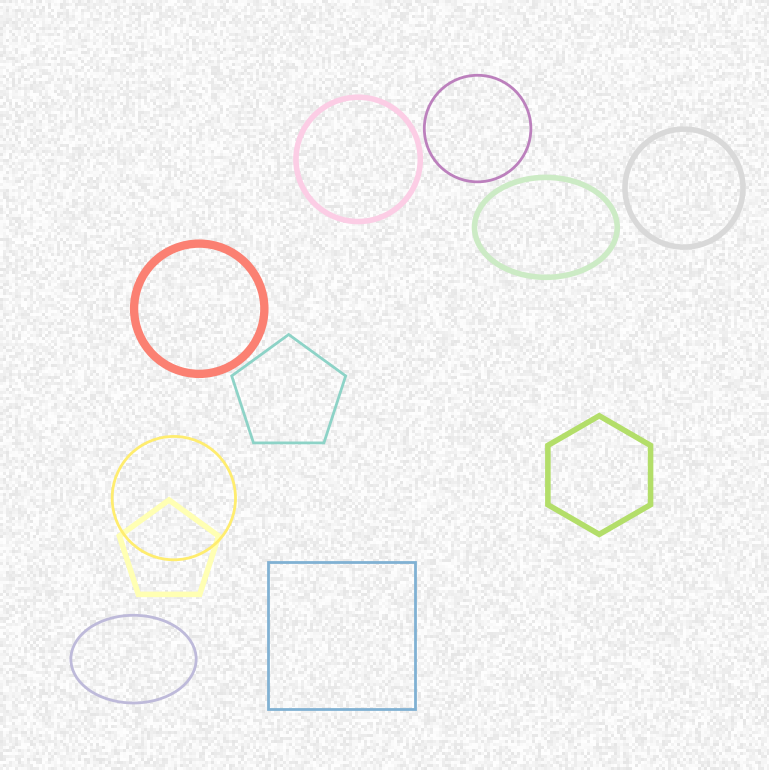[{"shape": "pentagon", "thickness": 1, "radius": 0.39, "center": [0.375, 0.488]}, {"shape": "pentagon", "thickness": 2, "radius": 0.34, "center": [0.219, 0.283]}, {"shape": "oval", "thickness": 1, "radius": 0.41, "center": [0.173, 0.144]}, {"shape": "circle", "thickness": 3, "radius": 0.42, "center": [0.259, 0.599]}, {"shape": "square", "thickness": 1, "radius": 0.48, "center": [0.443, 0.174]}, {"shape": "hexagon", "thickness": 2, "radius": 0.38, "center": [0.778, 0.383]}, {"shape": "circle", "thickness": 2, "radius": 0.4, "center": [0.465, 0.793]}, {"shape": "circle", "thickness": 2, "radius": 0.38, "center": [0.888, 0.756]}, {"shape": "circle", "thickness": 1, "radius": 0.35, "center": [0.62, 0.833]}, {"shape": "oval", "thickness": 2, "radius": 0.46, "center": [0.709, 0.705]}, {"shape": "circle", "thickness": 1, "radius": 0.4, "center": [0.226, 0.353]}]